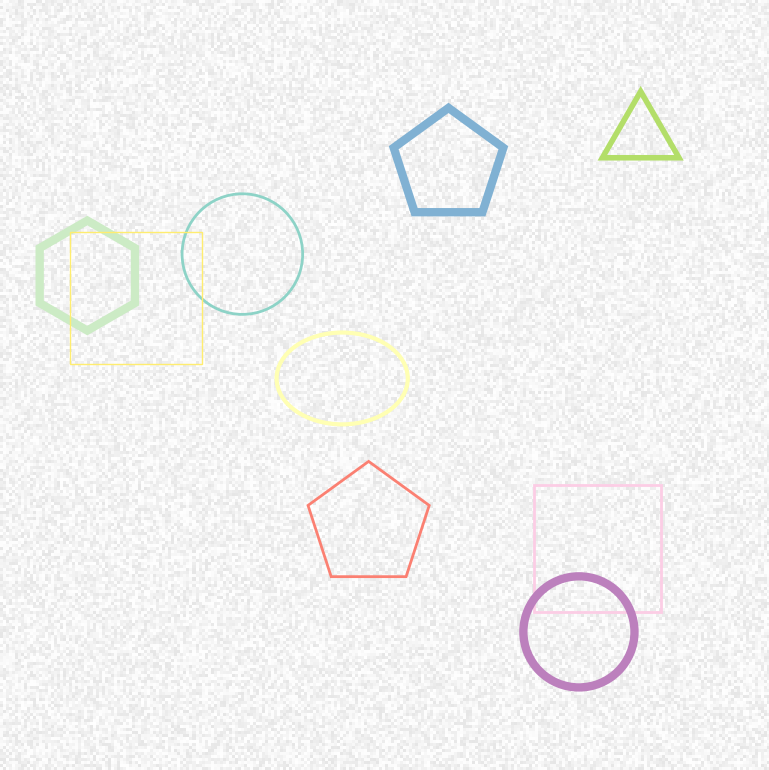[{"shape": "circle", "thickness": 1, "radius": 0.39, "center": [0.315, 0.67]}, {"shape": "oval", "thickness": 1.5, "radius": 0.43, "center": [0.444, 0.509]}, {"shape": "pentagon", "thickness": 1, "radius": 0.41, "center": [0.479, 0.318]}, {"shape": "pentagon", "thickness": 3, "radius": 0.37, "center": [0.582, 0.785]}, {"shape": "triangle", "thickness": 2, "radius": 0.29, "center": [0.832, 0.824]}, {"shape": "square", "thickness": 1, "radius": 0.41, "center": [0.776, 0.287]}, {"shape": "circle", "thickness": 3, "radius": 0.36, "center": [0.752, 0.179]}, {"shape": "hexagon", "thickness": 3, "radius": 0.36, "center": [0.113, 0.642]}, {"shape": "square", "thickness": 0.5, "radius": 0.43, "center": [0.177, 0.613]}]